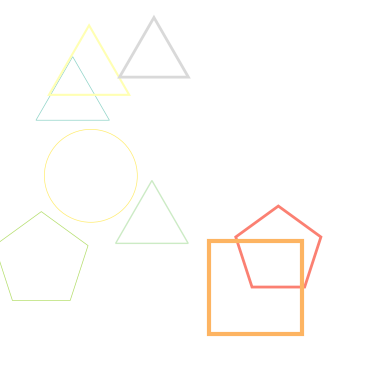[{"shape": "triangle", "thickness": 0.5, "radius": 0.55, "center": [0.189, 0.743]}, {"shape": "triangle", "thickness": 1.5, "radius": 0.6, "center": [0.231, 0.814]}, {"shape": "pentagon", "thickness": 2, "radius": 0.58, "center": [0.723, 0.349]}, {"shape": "square", "thickness": 3, "radius": 0.6, "center": [0.664, 0.253]}, {"shape": "pentagon", "thickness": 0.5, "radius": 0.64, "center": [0.107, 0.323]}, {"shape": "triangle", "thickness": 2, "radius": 0.52, "center": [0.4, 0.851]}, {"shape": "triangle", "thickness": 1, "radius": 0.54, "center": [0.395, 0.422]}, {"shape": "circle", "thickness": 0.5, "radius": 0.6, "center": [0.236, 0.543]}]